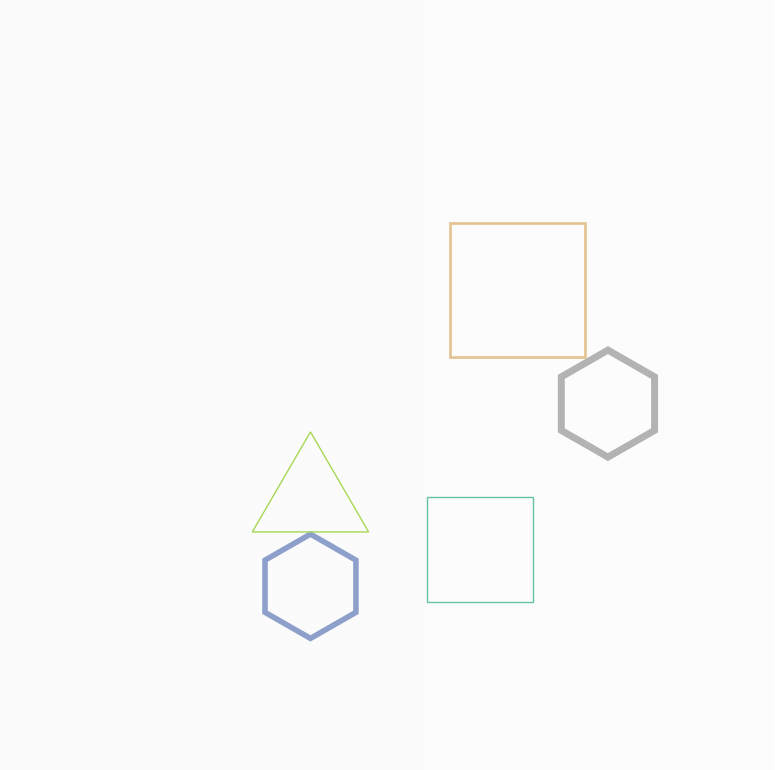[{"shape": "square", "thickness": 0.5, "radius": 0.34, "center": [0.619, 0.287]}, {"shape": "hexagon", "thickness": 2, "radius": 0.34, "center": [0.401, 0.239]}, {"shape": "triangle", "thickness": 0.5, "radius": 0.43, "center": [0.401, 0.352]}, {"shape": "square", "thickness": 1, "radius": 0.43, "center": [0.668, 0.624]}, {"shape": "hexagon", "thickness": 2.5, "radius": 0.35, "center": [0.784, 0.476]}]